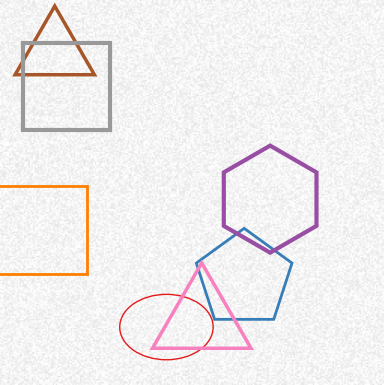[{"shape": "oval", "thickness": 1, "radius": 0.61, "center": [0.432, 0.151]}, {"shape": "pentagon", "thickness": 2, "radius": 0.65, "center": [0.634, 0.276]}, {"shape": "hexagon", "thickness": 3, "radius": 0.69, "center": [0.702, 0.483]}, {"shape": "square", "thickness": 2, "radius": 0.57, "center": [0.111, 0.403]}, {"shape": "triangle", "thickness": 2.5, "radius": 0.59, "center": [0.142, 0.865]}, {"shape": "triangle", "thickness": 2.5, "radius": 0.74, "center": [0.524, 0.169]}, {"shape": "square", "thickness": 3, "radius": 0.56, "center": [0.174, 0.775]}]